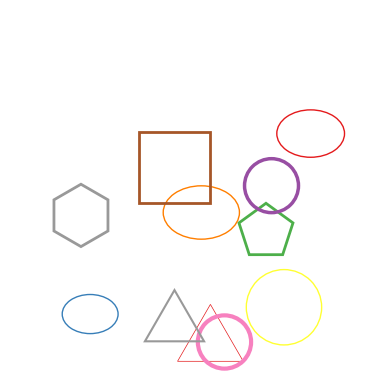[{"shape": "oval", "thickness": 1, "radius": 0.44, "center": [0.807, 0.653]}, {"shape": "triangle", "thickness": 0.5, "radius": 0.49, "center": [0.546, 0.111]}, {"shape": "oval", "thickness": 1, "radius": 0.36, "center": [0.234, 0.184]}, {"shape": "pentagon", "thickness": 2, "radius": 0.37, "center": [0.691, 0.398]}, {"shape": "circle", "thickness": 2.5, "radius": 0.35, "center": [0.705, 0.518]}, {"shape": "oval", "thickness": 1, "radius": 0.5, "center": [0.523, 0.448]}, {"shape": "circle", "thickness": 1, "radius": 0.49, "center": [0.738, 0.202]}, {"shape": "square", "thickness": 2, "radius": 0.46, "center": [0.453, 0.565]}, {"shape": "circle", "thickness": 3, "radius": 0.35, "center": [0.583, 0.112]}, {"shape": "triangle", "thickness": 1.5, "radius": 0.44, "center": [0.453, 0.158]}, {"shape": "hexagon", "thickness": 2, "radius": 0.4, "center": [0.21, 0.44]}]